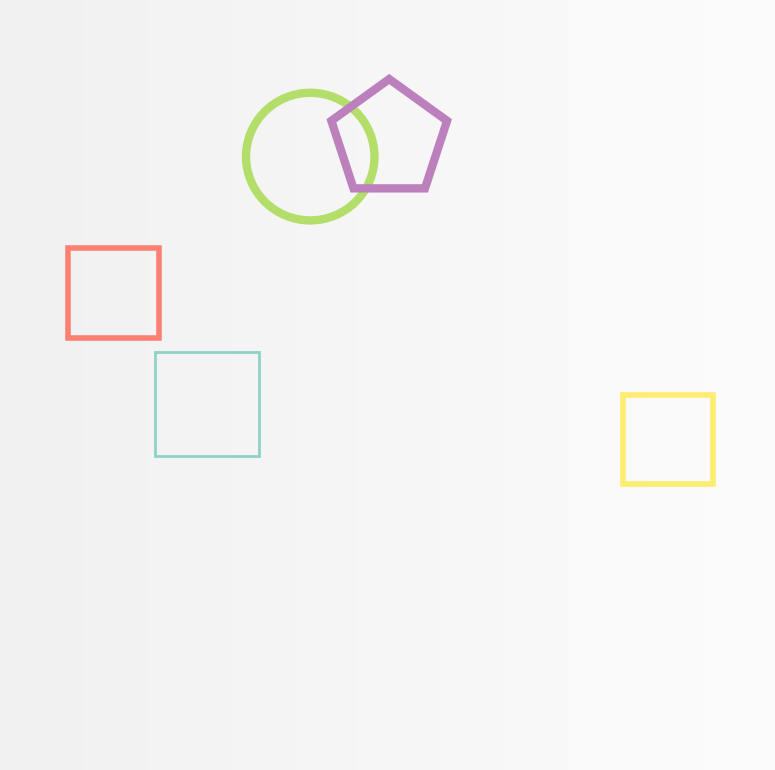[{"shape": "square", "thickness": 1, "radius": 0.34, "center": [0.267, 0.475]}, {"shape": "square", "thickness": 2, "radius": 0.29, "center": [0.147, 0.619]}, {"shape": "circle", "thickness": 3, "radius": 0.41, "center": [0.4, 0.797]}, {"shape": "pentagon", "thickness": 3, "radius": 0.39, "center": [0.502, 0.819]}, {"shape": "square", "thickness": 2, "radius": 0.29, "center": [0.862, 0.429]}]